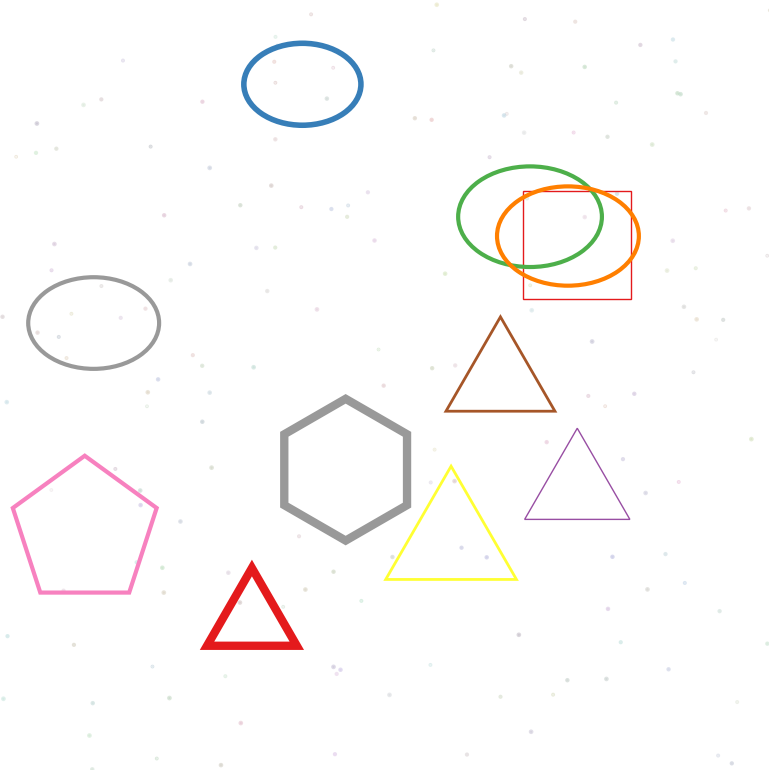[{"shape": "square", "thickness": 0.5, "radius": 0.35, "center": [0.749, 0.682]}, {"shape": "triangle", "thickness": 3, "radius": 0.34, "center": [0.327, 0.195]}, {"shape": "oval", "thickness": 2, "radius": 0.38, "center": [0.393, 0.891]}, {"shape": "oval", "thickness": 1.5, "radius": 0.47, "center": [0.688, 0.719]}, {"shape": "triangle", "thickness": 0.5, "radius": 0.39, "center": [0.75, 0.365]}, {"shape": "oval", "thickness": 1.5, "radius": 0.46, "center": [0.738, 0.693]}, {"shape": "triangle", "thickness": 1, "radius": 0.49, "center": [0.586, 0.296]}, {"shape": "triangle", "thickness": 1, "radius": 0.41, "center": [0.65, 0.507]}, {"shape": "pentagon", "thickness": 1.5, "radius": 0.49, "center": [0.11, 0.31]}, {"shape": "oval", "thickness": 1.5, "radius": 0.43, "center": [0.122, 0.58]}, {"shape": "hexagon", "thickness": 3, "radius": 0.46, "center": [0.449, 0.39]}]